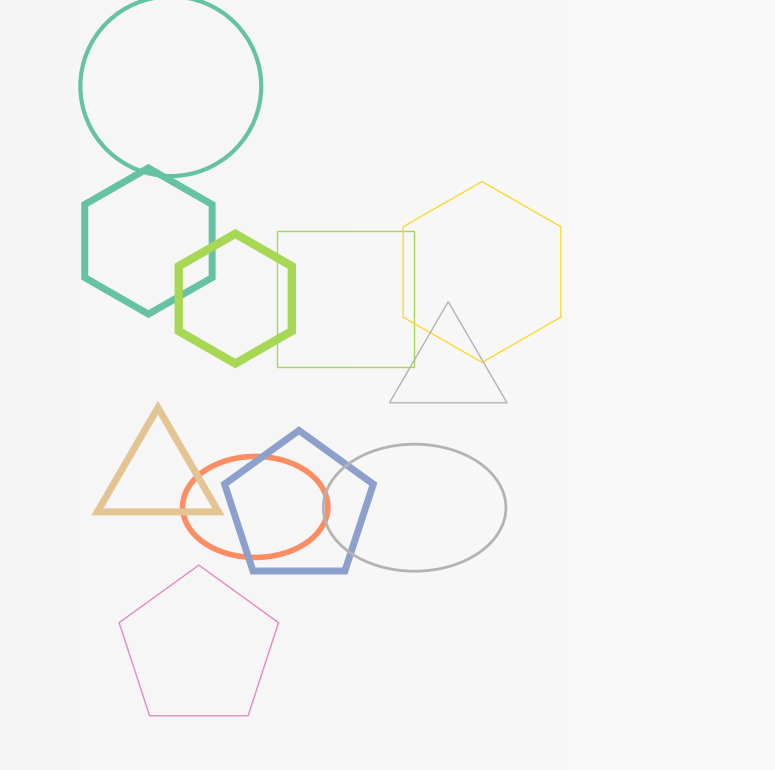[{"shape": "hexagon", "thickness": 2.5, "radius": 0.47, "center": [0.192, 0.687]}, {"shape": "circle", "thickness": 1.5, "radius": 0.58, "center": [0.22, 0.888]}, {"shape": "oval", "thickness": 2, "radius": 0.47, "center": [0.329, 0.342]}, {"shape": "pentagon", "thickness": 2.5, "radius": 0.5, "center": [0.386, 0.34]}, {"shape": "pentagon", "thickness": 0.5, "radius": 0.54, "center": [0.257, 0.158]}, {"shape": "hexagon", "thickness": 3, "radius": 0.42, "center": [0.304, 0.612]}, {"shape": "square", "thickness": 0.5, "radius": 0.44, "center": [0.445, 0.611]}, {"shape": "hexagon", "thickness": 0.5, "radius": 0.59, "center": [0.622, 0.647]}, {"shape": "triangle", "thickness": 2.5, "radius": 0.45, "center": [0.204, 0.38]}, {"shape": "oval", "thickness": 1, "radius": 0.59, "center": [0.535, 0.341]}, {"shape": "triangle", "thickness": 0.5, "radius": 0.44, "center": [0.578, 0.521]}]